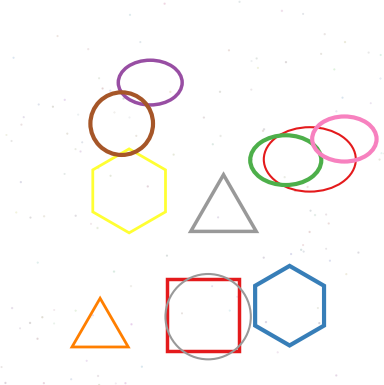[{"shape": "square", "thickness": 2.5, "radius": 0.47, "center": [0.528, 0.182]}, {"shape": "oval", "thickness": 1.5, "radius": 0.6, "center": [0.805, 0.586]}, {"shape": "hexagon", "thickness": 3, "radius": 0.52, "center": [0.752, 0.206]}, {"shape": "oval", "thickness": 3, "radius": 0.46, "center": [0.742, 0.584]}, {"shape": "oval", "thickness": 2.5, "radius": 0.41, "center": [0.39, 0.786]}, {"shape": "triangle", "thickness": 2, "radius": 0.42, "center": [0.26, 0.141]}, {"shape": "hexagon", "thickness": 2, "radius": 0.55, "center": [0.335, 0.504]}, {"shape": "circle", "thickness": 3, "radius": 0.41, "center": [0.316, 0.679]}, {"shape": "oval", "thickness": 3, "radius": 0.42, "center": [0.894, 0.639]}, {"shape": "circle", "thickness": 1.5, "radius": 0.55, "center": [0.541, 0.177]}, {"shape": "triangle", "thickness": 2.5, "radius": 0.49, "center": [0.581, 0.448]}]